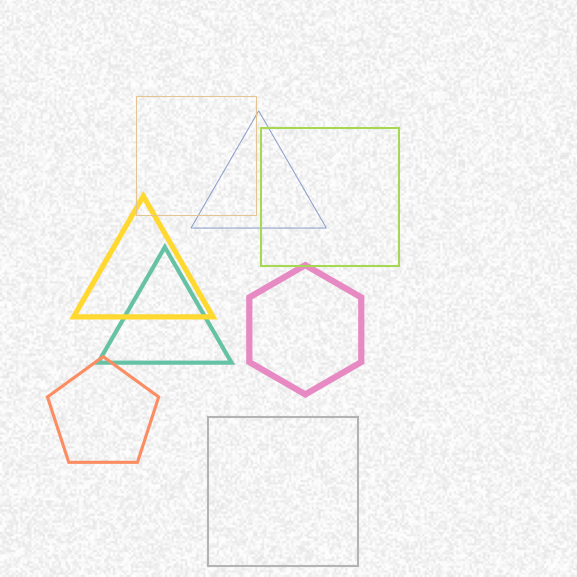[{"shape": "triangle", "thickness": 2, "radius": 0.67, "center": [0.285, 0.438]}, {"shape": "pentagon", "thickness": 1.5, "radius": 0.51, "center": [0.179, 0.28]}, {"shape": "triangle", "thickness": 0.5, "radius": 0.68, "center": [0.448, 0.672]}, {"shape": "hexagon", "thickness": 3, "radius": 0.56, "center": [0.529, 0.428]}, {"shape": "square", "thickness": 1, "radius": 0.6, "center": [0.572, 0.658]}, {"shape": "triangle", "thickness": 2.5, "radius": 0.7, "center": [0.248, 0.52]}, {"shape": "square", "thickness": 0.5, "radius": 0.52, "center": [0.339, 0.73]}, {"shape": "square", "thickness": 1, "radius": 0.65, "center": [0.49, 0.148]}]